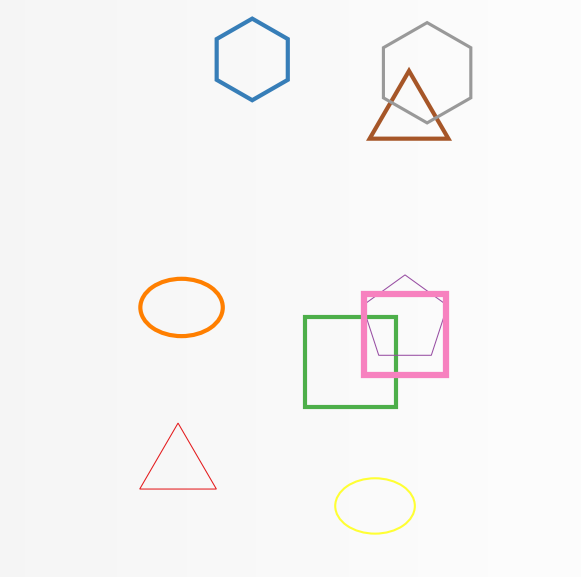[{"shape": "triangle", "thickness": 0.5, "radius": 0.38, "center": [0.306, 0.19]}, {"shape": "hexagon", "thickness": 2, "radius": 0.35, "center": [0.434, 0.896]}, {"shape": "square", "thickness": 2, "radius": 0.39, "center": [0.603, 0.373]}, {"shape": "pentagon", "thickness": 0.5, "radius": 0.38, "center": [0.697, 0.446]}, {"shape": "oval", "thickness": 2, "radius": 0.35, "center": [0.312, 0.467]}, {"shape": "oval", "thickness": 1, "radius": 0.34, "center": [0.645, 0.123]}, {"shape": "triangle", "thickness": 2, "radius": 0.39, "center": [0.704, 0.798]}, {"shape": "square", "thickness": 3, "radius": 0.35, "center": [0.697, 0.42]}, {"shape": "hexagon", "thickness": 1.5, "radius": 0.43, "center": [0.735, 0.873]}]